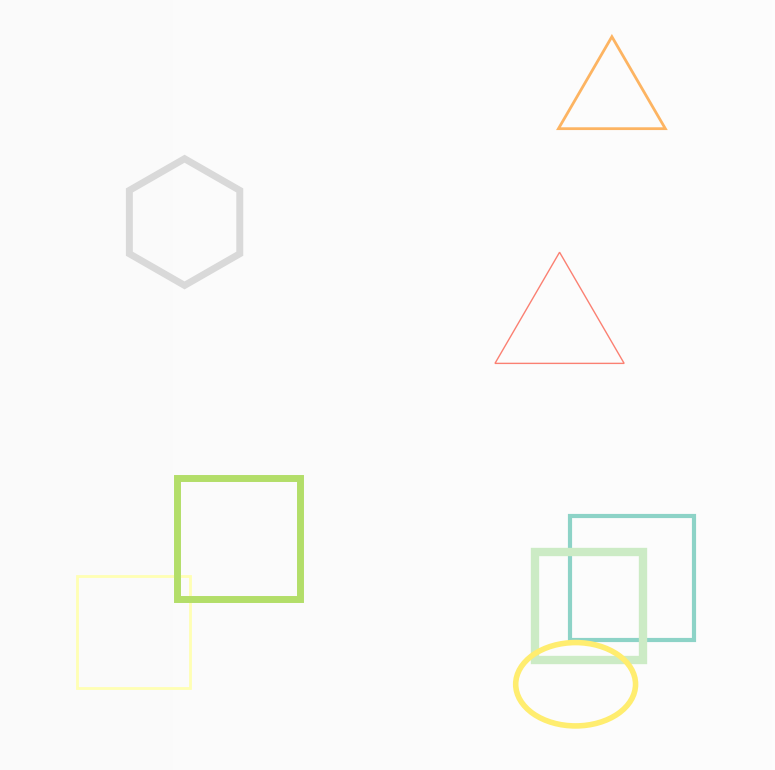[{"shape": "square", "thickness": 1.5, "radius": 0.4, "center": [0.815, 0.249]}, {"shape": "square", "thickness": 1, "radius": 0.36, "center": [0.173, 0.179]}, {"shape": "triangle", "thickness": 0.5, "radius": 0.48, "center": [0.722, 0.576]}, {"shape": "triangle", "thickness": 1, "radius": 0.4, "center": [0.79, 0.873]}, {"shape": "square", "thickness": 2.5, "radius": 0.4, "center": [0.308, 0.301]}, {"shape": "hexagon", "thickness": 2.5, "radius": 0.41, "center": [0.238, 0.712]}, {"shape": "square", "thickness": 3, "radius": 0.35, "center": [0.76, 0.213]}, {"shape": "oval", "thickness": 2, "radius": 0.39, "center": [0.743, 0.111]}]